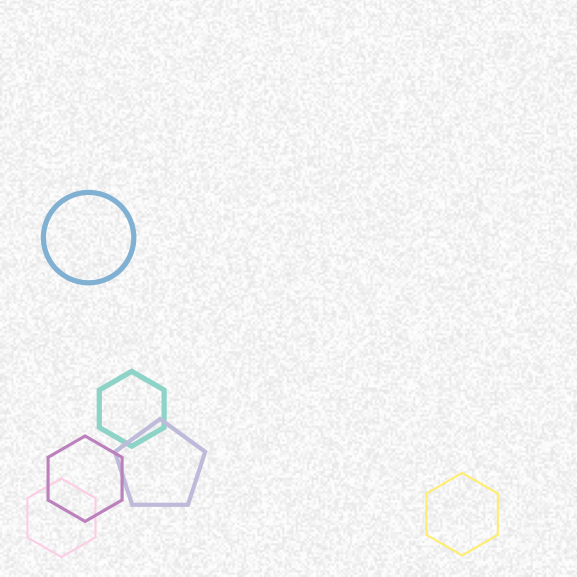[{"shape": "hexagon", "thickness": 2.5, "radius": 0.32, "center": [0.228, 0.291]}, {"shape": "pentagon", "thickness": 2, "radius": 0.41, "center": [0.277, 0.191]}, {"shape": "circle", "thickness": 2.5, "radius": 0.39, "center": [0.153, 0.588]}, {"shape": "hexagon", "thickness": 1, "radius": 0.34, "center": [0.106, 0.103]}, {"shape": "hexagon", "thickness": 1.5, "radius": 0.37, "center": [0.147, 0.17]}, {"shape": "hexagon", "thickness": 1, "radius": 0.36, "center": [0.8, 0.109]}]